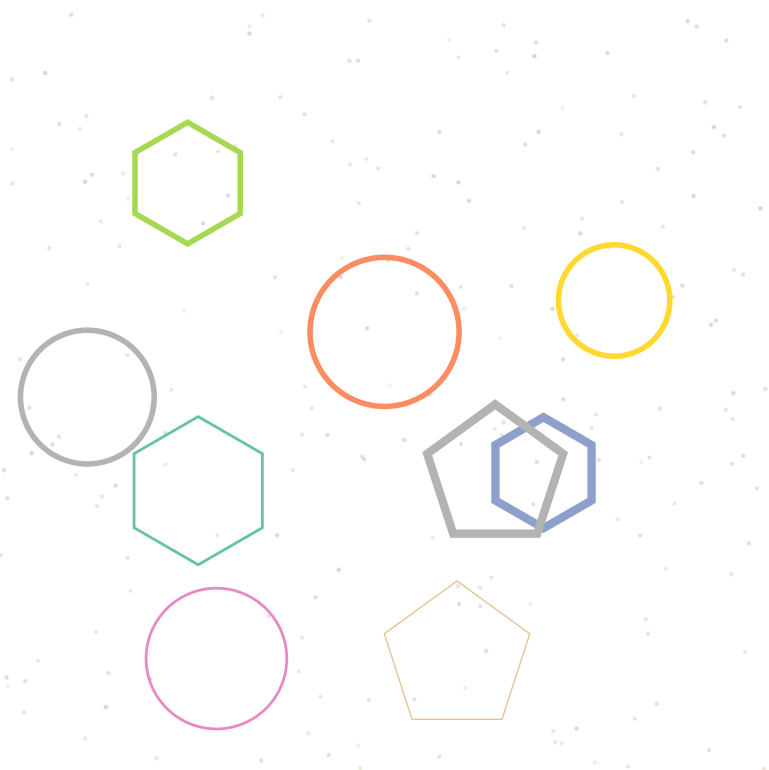[{"shape": "hexagon", "thickness": 1, "radius": 0.48, "center": [0.257, 0.363]}, {"shape": "circle", "thickness": 2, "radius": 0.48, "center": [0.499, 0.569]}, {"shape": "hexagon", "thickness": 3, "radius": 0.36, "center": [0.706, 0.386]}, {"shape": "circle", "thickness": 1, "radius": 0.46, "center": [0.281, 0.145]}, {"shape": "hexagon", "thickness": 2, "radius": 0.39, "center": [0.244, 0.762]}, {"shape": "circle", "thickness": 2, "radius": 0.36, "center": [0.798, 0.61]}, {"shape": "pentagon", "thickness": 0.5, "radius": 0.5, "center": [0.594, 0.146]}, {"shape": "pentagon", "thickness": 3, "radius": 0.46, "center": [0.643, 0.382]}, {"shape": "circle", "thickness": 2, "radius": 0.43, "center": [0.113, 0.484]}]